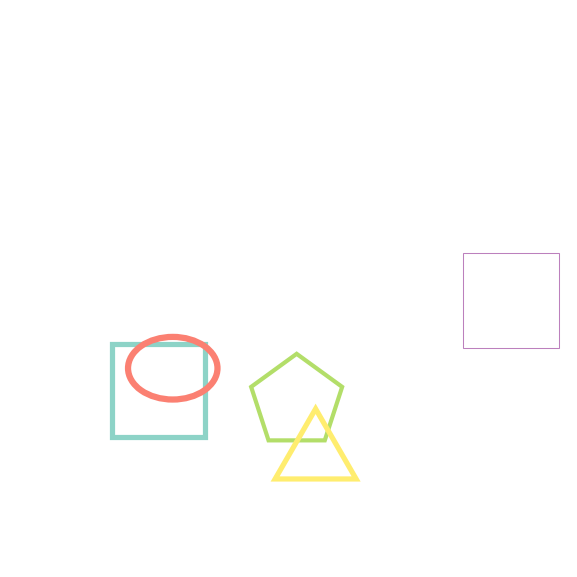[{"shape": "square", "thickness": 2.5, "radius": 0.4, "center": [0.274, 0.323]}, {"shape": "oval", "thickness": 3, "radius": 0.39, "center": [0.299, 0.362]}, {"shape": "pentagon", "thickness": 2, "radius": 0.41, "center": [0.514, 0.304]}, {"shape": "square", "thickness": 0.5, "radius": 0.41, "center": [0.885, 0.479]}, {"shape": "triangle", "thickness": 2.5, "radius": 0.4, "center": [0.547, 0.21]}]